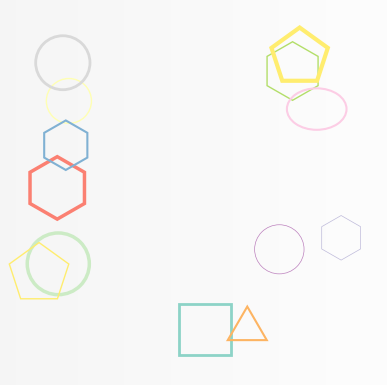[{"shape": "square", "thickness": 2, "radius": 0.33, "center": [0.53, 0.144]}, {"shape": "circle", "thickness": 1, "radius": 0.29, "center": [0.178, 0.738]}, {"shape": "hexagon", "thickness": 0.5, "radius": 0.29, "center": [0.88, 0.382]}, {"shape": "hexagon", "thickness": 2.5, "radius": 0.41, "center": [0.148, 0.512]}, {"shape": "hexagon", "thickness": 1.5, "radius": 0.32, "center": [0.17, 0.623]}, {"shape": "triangle", "thickness": 1.5, "radius": 0.29, "center": [0.638, 0.146]}, {"shape": "hexagon", "thickness": 1, "radius": 0.38, "center": [0.755, 0.816]}, {"shape": "oval", "thickness": 1.5, "radius": 0.38, "center": [0.817, 0.717]}, {"shape": "circle", "thickness": 2, "radius": 0.35, "center": [0.162, 0.837]}, {"shape": "circle", "thickness": 0.5, "radius": 0.32, "center": [0.721, 0.352]}, {"shape": "circle", "thickness": 2.5, "radius": 0.4, "center": [0.15, 0.315]}, {"shape": "pentagon", "thickness": 1, "radius": 0.4, "center": [0.101, 0.289]}, {"shape": "pentagon", "thickness": 3, "radius": 0.38, "center": [0.773, 0.852]}]